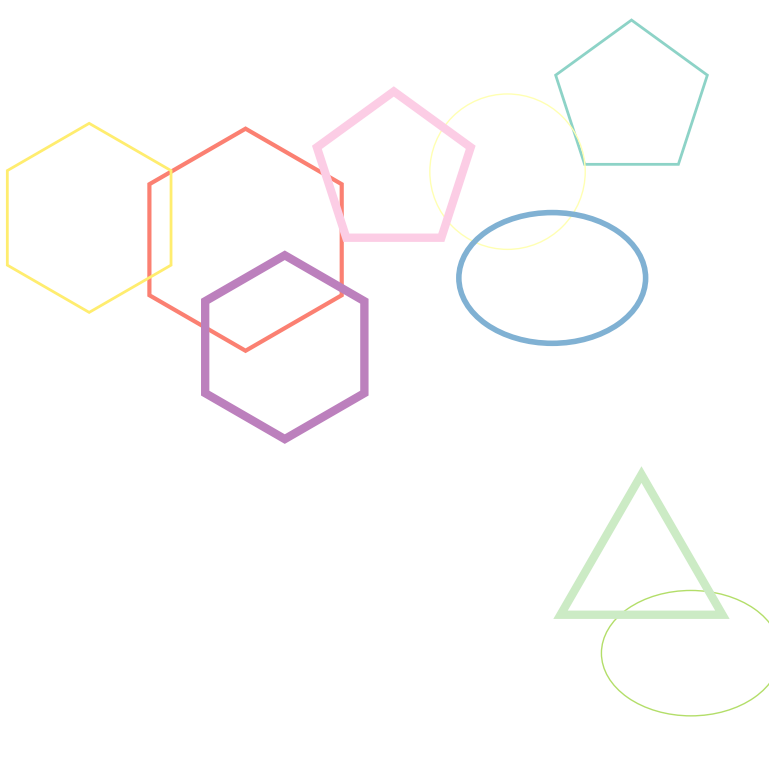[{"shape": "pentagon", "thickness": 1, "radius": 0.52, "center": [0.82, 0.87]}, {"shape": "circle", "thickness": 0.5, "radius": 0.5, "center": [0.659, 0.777]}, {"shape": "hexagon", "thickness": 1.5, "radius": 0.72, "center": [0.319, 0.689]}, {"shape": "oval", "thickness": 2, "radius": 0.61, "center": [0.717, 0.639]}, {"shape": "oval", "thickness": 0.5, "radius": 0.58, "center": [0.897, 0.152]}, {"shape": "pentagon", "thickness": 3, "radius": 0.53, "center": [0.511, 0.776]}, {"shape": "hexagon", "thickness": 3, "radius": 0.6, "center": [0.37, 0.549]}, {"shape": "triangle", "thickness": 3, "radius": 0.61, "center": [0.833, 0.262]}, {"shape": "hexagon", "thickness": 1, "radius": 0.61, "center": [0.116, 0.717]}]